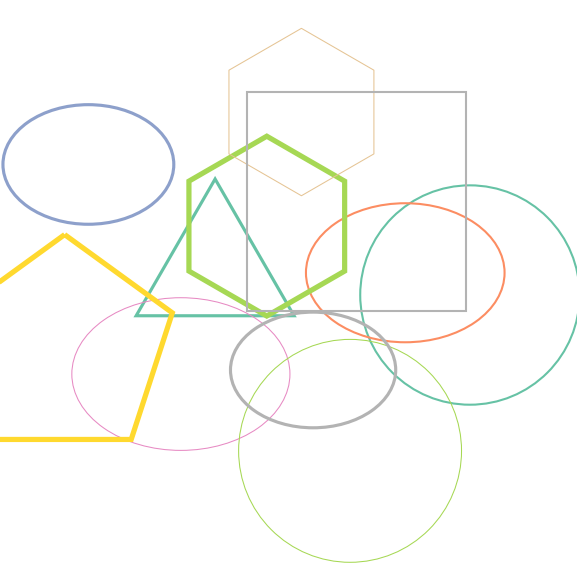[{"shape": "triangle", "thickness": 1.5, "radius": 0.79, "center": [0.372, 0.531]}, {"shape": "circle", "thickness": 1, "radius": 0.95, "center": [0.814, 0.488]}, {"shape": "oval", "thickness": 1, "radius": 0.86, "center": [0.702, 0.527]}, {"shape": "oval", "thickness": 1.5, "radius": 0.74, "center": [0.153, 0.714]}, {"shape": "oval", "thickness": 0.5, "radius": 0.94, "center": [0.313, 0.351]}, {"shape": "hexagon", "thickness": 2.5, "radius": 0.78, "center": [0.462, 0.608]}, {"shape": "circle", "thickness": 0.5, "radius": 0.96, "center": [0.606, 0.218]}, {"shape": "pentagon", "thickness": 2.5, "radius": 0.98, "center": [0.112, 0.397]}, {"shape": "hexagon", "thickness": 0.5, "radius": 0.72, "center": [0.522, 0.805]}, {"shape": "oval", "thickness": 1.5, "radius": 0.72, "center": [0.542, 0.359]}, {"shape": "square", "thickness": 1, "radius": 0.95, "center": [0.617, 0.65]}]